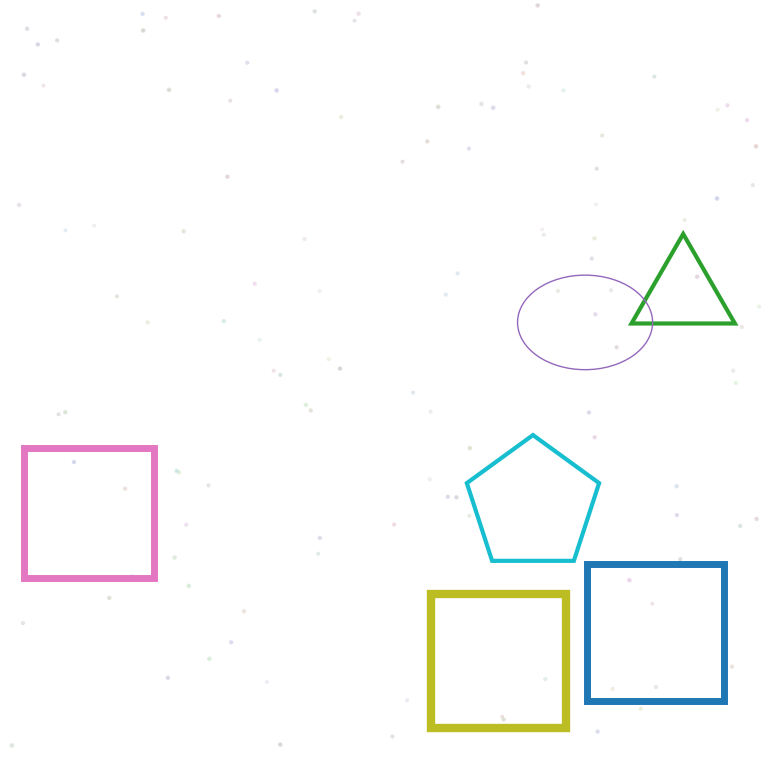[{"shape": "square", "thickness": 2.5, "radius": 0.44, "center": [0.851, 0.178]}, {"shape": "triangle", "thickness": 1.5, "radius": 0.39, "center": [0.887, 0.619]}, {"shape": "oval", "thickness": 0.5, "radius": 0.44, "center": [0.76, 0.581]}, {"shape": "square", "thickness": 2.5, "radius": 0.42, "center": [0.116, 0.334]}, {"shape": "square", "thickness": 3, "radius": 0.44, "center": [0.648, 0.141]}, {"shape": "pentagon", "thickness": 1.5, "radius": 0.45, "center": [0.692, 0.345]}]